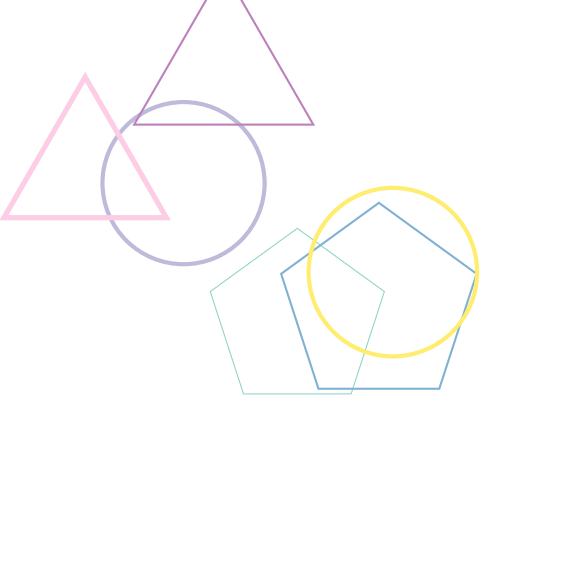[{"shape": "pentagon", "thickness": 0.5, "radius": 0.79, "center": [0.515, 0.445]}, {"shape": "circle", "thickness": 2, "radius": 0.7, "center": [0.318, 0.682]}, {"shape": "pentagon", "thickness": 1, "radius": 0.89, "center": [0.656, 0.47]}, {"shape": "triangle", "thickness": 2.5, "radius": 0.81, "center": [0.147, 0.703]}, {"shape": "triangle", "thickness": 1, "radius": 0.9, "center": [0.387, 0.873]}, {"shape": "circle", "thickness": 2, "radius": 0.73, "center": [0.68, 0.528]}]